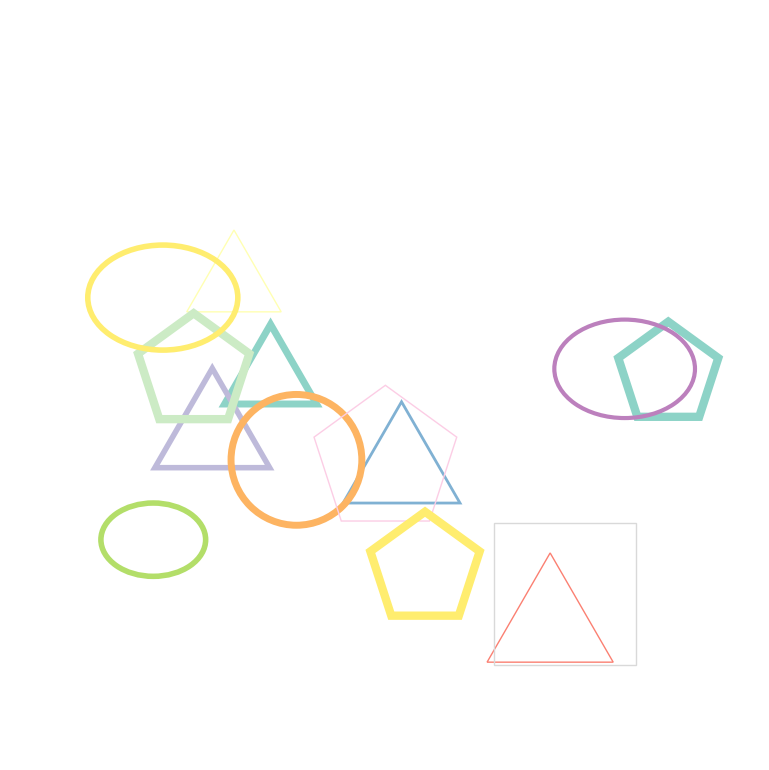[{"shape": "triangle", "thickness": 2.5, "radius": 0.34, "center": [0.351, 0.51]}, {"shape": "pentagon", "thickness": 3, "radius": 0.34, "center": [0.868, 0.514]}, {"shape": "triangle", "thickness": 0.5, "radius": 0.35, "center": [0.304, 0.63]}, {"shape": "triangle", "thickness": 2, "radius": 0.43, "center": [0.276, 0.436]}, {"shape": "triangle", "thickness": 0.5, "radius": 0.47, "center": [0.714, 0.187]}, {"shape": "triangle", "thickness": 1, "radius": 0.44, "center": [0.521, 0.391]}, {"shape": "circle", "thickness": 2.5, "radius": 0.42, "center": [0.385, 0.403]}, {"shape": "oval", "thickness": 2, "radius": 0.34, "center": [0.199, 0.299]}, {"shape": "pentagon", "thickness": 0.5, "radius": 0.49, "center": [0.5, 0.402]}, {"shape": "square", "thickness": 0.5, "radius": 0.46, "center": [0.733, 0.229]}, {"shape": "oval", "thickness": 1.5, "radius": 0.46, "center": [0.811, 0.521]}, {"shape": "pentagon", "thickness": 3, "radius": 0.38, "center": [0.252, 0.517]}, {"shape": "pentagon", "thickness": 3, "radius": 0.37, "center": [0.552, 0.261]}, {"shape": "oval", "thickness": 2, "radius": 0.49, "center": [0.211, 0.614]}]